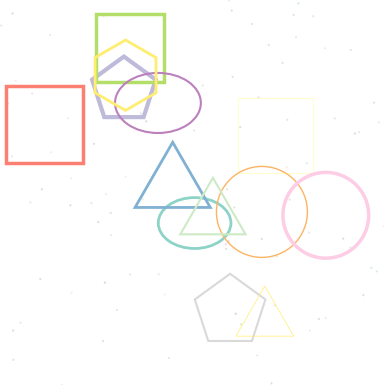[{"shape": "oval", "thickness": 2, "radius": 0.47, "center": [0.505, 0.421]}, {"shape": "square", "thickness": 0.5, "radius": 0.49, "center": [0.715, 0.647]}, {"shape": "pentagon", "thickness": 3, "radius": 0.43, "center": [0.322, 0.766]}, {"shape": "square", "thickness": 2.5, "radius": 0.5, "center": [0.116, 0.678]}, {"shape": "triangle", "thickness": 2, "radius": 0.56, "center": [0.449, 0.518]}, {"shape": "circle", "thickness": 1, "radius": 0.59, "center": [0.68, 0.45]}, {"shape": "square", "thickness": 2.5, "radius": 0.45, "center": [0.338, 0.876]}, {"shape": "circle", "thickness": 2.5, "radius": 0.56, "center": [0.846, 0.441]}, {"shape": "pentagon", "thickness": 1.5, "radius": 0.48, "center": [0.598, 0.192]}, {"shape": "oval", "thickness": 1.5, "radius": 0.56, "center": [0.41, 0.733]}, {"shape": "triangle", "thickness": 1.5, "radius": 0.49, "center": [0.553, 0.44]}, {"shape": "hexagon", "thickness": 2, "radius": 0.46, "center": [0.326, 0.805]}, {"shape": "triangle", "thickness": 0.5, "radius": 0.43, "center": [0.688, 0.17]}]